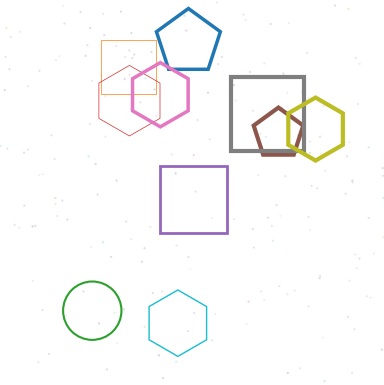[{"shape": "pentagon", "thickness": 2.5, "radius": 0.44, "center": [0.489, 0.891]}, {"shape": "square", "thickness": 0.5, "radius": 0.35, "center": [0.334, 0.826]}, {"shape": "circle", "thickness": 1.5, "radius": 0.38, "center": [0.24, 0.193]}, {"shape": "hexagon", "thickness": 0.5, "radius": 0.46, "center": [0.336, 0.738]}, {"shape": "square", "thickness": 2, "radius": 0.43, "center": [0.502, 0.481]}, {"shape": "pentagon", "thickness": 3, "radius": 0.34, "center": [0.723, 0.653]}, {"shape": "hexagon", "thickness": 2.5, "radius": 0.42, "center": [0.416, 0.754]}, {"shape": "square", "thickness": 3, "radius": 0.48, "center": [0.695, 0.704]}, {"shape": "hexagon", "thickness": 3, "radius": 0.41, "center": [0.82, 0.665]}, {"shape": "hexagon", "thickness": 1, "radius": 0.43, "center": [0.462, 0.161]}]